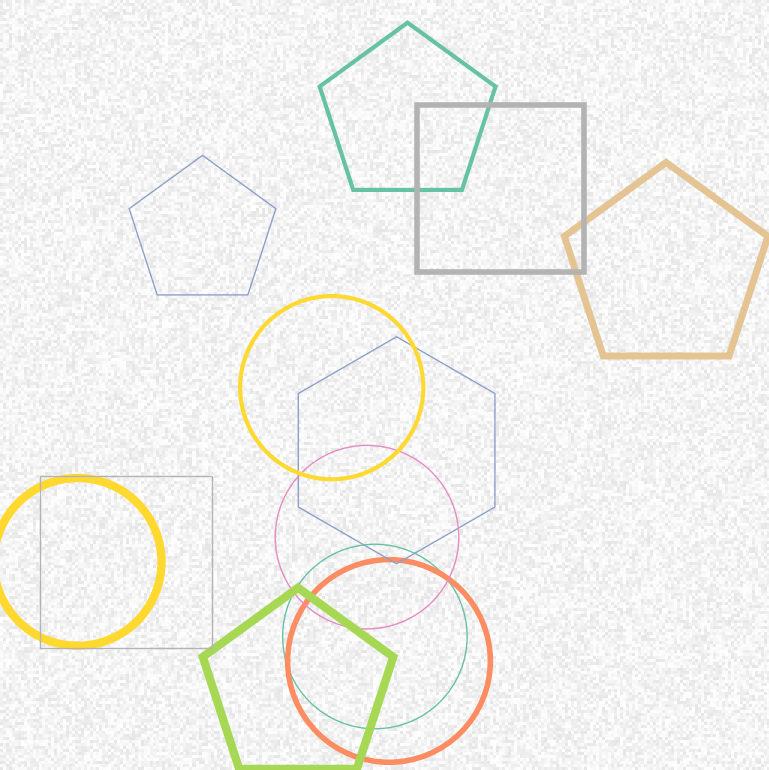[{"shape": "pentagon", "thickness": 1.5, "radius": 0.6, "center": [0.529, 0.851]}, {"shape": "circle", "thickness": 0.5, "radius": 0.6, "center": [0.487, 0.173]}, {"shape": "circle", "thickness": 2, "radius": 0.66, "center": [0.505, 0.142]}, {"shape": "pentagon", "thickness": 0.5, "radius": 0.5, "center": [0.263, 0.698]}, {"shape": "hexagon", "thickness": 0.5, "radius": 0.74, "center": [0.515, 0.415]}, {"shape": "circle", "thickness": 0.5, "radius": 0.6, "center": [0.477, 0.302]}, {"shape": "pentagon", "thickness": 3, "radius": 0.65, "center": [0.387, 0.107]}, {"shape": "circle", "thickness": 3, "radius": 0.54, "center": [0.101, 0.27]}, {"shape": "circle", "thickness": 1.5, "radius": 0.59, "center": [0.431, 0.497]}, {"shape": "pentagon", "thickness": 2.5, "radius": 0.69, "center": [0.865, 0.65]}, {"shape": "square", "thickness": 0.5, "radius": 0.56, "center": [0.164, 0.27]}, {"shape": "square", "thickness": 2, "radius": 0.54, "center": [0.65, 0.755]}]